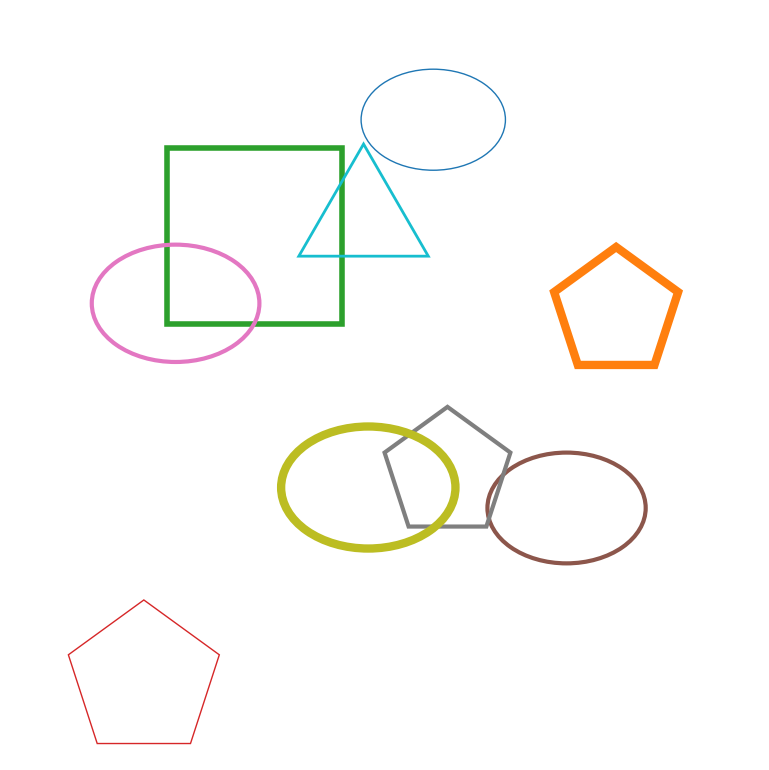[{"shape": "oval", "thickness": 0.5, "radius": 0.47, "center": [0.563, 0.845]}, {"shape": "pentagon", "thickness": 3, "radius": 0.42, "center": [0.8, 0.595]}, {"shape": "square", "thickness": 2, "radius": 0.57, "center": [0.331, 0.693]}, {"shape": "pentagon", "thickness": 0.5, "radius": 0.52, "center": [0.187, 0.118]}, {"shape": "oval", "thickness": 1.5, "radius": 0.51, "center": [0.736, 0.34]}, {"shape": "oval", "thickness": 1.5, "radius": 0.54, "center": [0.228, 0.606]}, {"shape": "pentagon", "thickness": 1.5, "radius": 0.43, "center": [0.581, 0.386]}, {"shape": "oval", "thickness": 3, "radius": 0.57, "center": [0.478, 0.367]}, {"shape": "triangle", "thickness": 1, "radius": 0.49, "center": [0.472, 0.716]}]